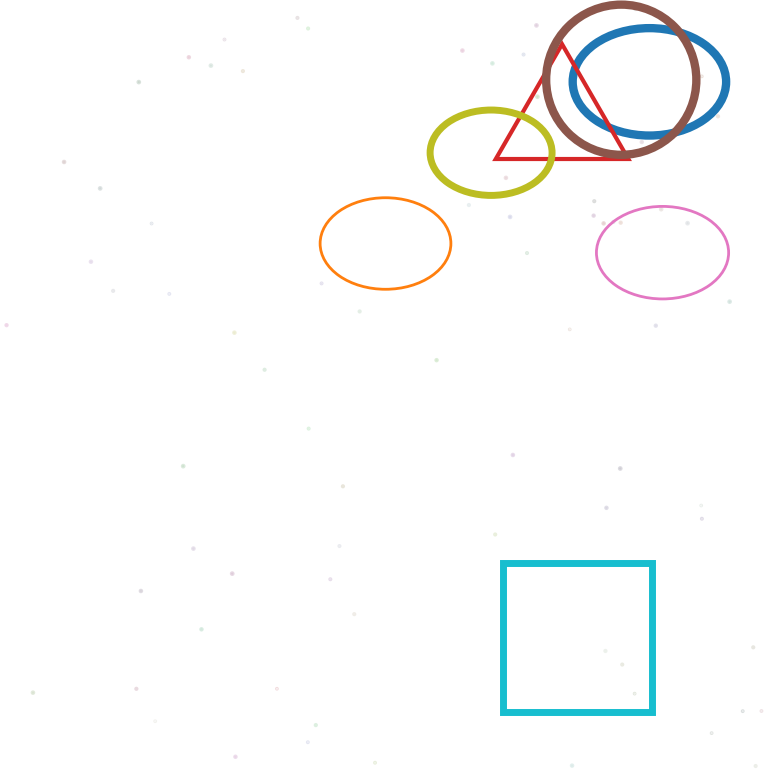[{"shape": "oval", "thickness": 3, "radius": 0.5, "center": [0.843, 0.894]}, {"shape": "oval", "thickness": 1, "radius": 0.42, "center": [0.501, 0.684]}, {"shape": "triangle", "thickness": 1.5, "radius": 0.5, "center": [0.73, 0.843]}, {"shape": "circle", "thickness": 3, "radius": 0.49, "center": [0.807, 0.896]}, {"shape": "oval", "thickness": 1, "radius": 0.43, "center": [0.86, 0.672]}, {"shape": "oval", "thickness": 2.5, "radius": 0.4, "center": [0.638, 0.802]}, {"shape": "square", "thickness": 2.5, "radius": 0.48, "center": [0.75, 0.172]}]